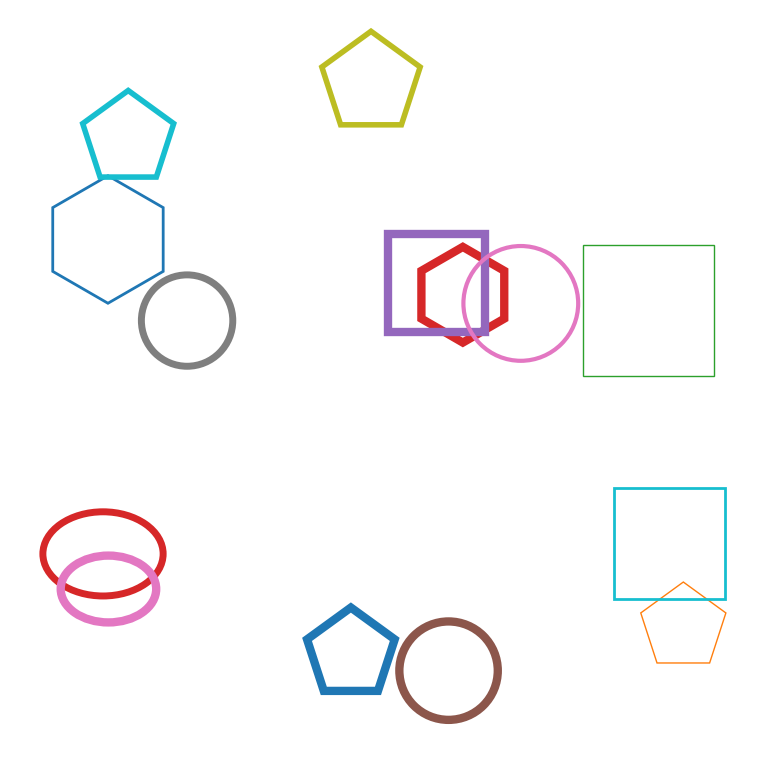[{"shape": "hexagon", "thickness": 1, "radius": 0.41, "center": [0.14, 0.689]}, {"shape": "pentagon", "thickness": 3, "radius": 0.3, "center": [0.456, 0.151]}, {"shape": "pentagon", "thickness": 0.5, "radius": 0.29, "center": [0.887, 0.186]}, {"shape": "square", "thickness": 0.5, "radius": 0.42, "center": [0.842, 0.597]}, {"shape": "oval", "thickness": 2.5, "radius": 0.39, "center": [0.134, 0.281]}, {"shape": "hexagon", "thickness": 3, "radius": 0.31, "center": [0.601, 0.617]}, {"shape": "square", "thickness": 3, "radius": 0.32, "center": [0.567, 0.633]}, {"shape": "circle", "thickness": 3, "radius": 0.32, "center": [0.583, 0.129]}, {"shape": "oval", "thickness": 3, "radius": 0.31, "center": [0.141, 0.235]}, {"shape": "circle", "thickness": 1.5, "radius": 0.37, "center": [0.676, 0.606]}, {"shape": "circle", "thickness": 2.5, "radius": 0.3, "center": [0.243, 0.584]}, {"shape": "pentagon", "thickness": 2, "radius": 0.34, "center": [0.482, 0.892]}, {"shape": "pentagon", "thickness": 2, "radius": 0.31, "center": [0.167, 0.82]}, {"shape": "square", "thickness": 1, "radius": 0.36, "center": [0.87, 0.294]}]